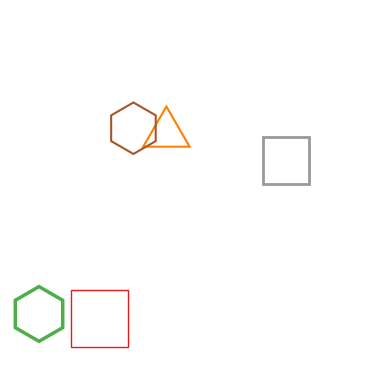[{"shape": "square", "thickness": 1, "radius": 0.37, "center": [0.258, 0.174]}, {"shape": "hexagon", "thickness": 2.5, "radius": 0.36, "center": [0.101, 0.184]}, {"shape": "triangle", "thickness": 1.5, "radius": 0.35, "center": [0.432, 0.654]}, {"shape": "hexagon", "thickness": 1.5, "radius": 0.33, "center": [0.347, 0.667]}, {"shape": "square", "thickness": 2, "radius": 0.3, "center": [0.743, 0.584]}]